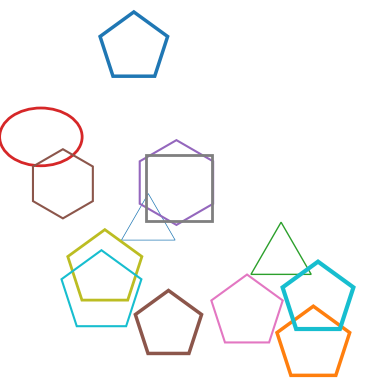[{"shape": "triangle", "thickness": 0.5, "radius": 0.4, "center": [0.385, 0.417]}, {"shape": "pentagon", "thickness": 2.5, "radius": 0.46, "center": [0.348, 0.877]}, {"shape": "pentagon", "thickness": 2.5, "radius": 0.5, "center": [0.814, 0.105]}, {"shape": "triangle", "thickness": 1, "radius": 0.45, "center": [0.73, 0.333]}, {"shape": "oval", "thickness": 2, "radius": 0.54, "center": [0.106, 0.644]}, {"shape": "hexagon", "thickness": 1.5, "radius": 0.55, "center": [0.458, 0.526]}, {"shape": "hexagon", "thickness": 1.5, "radius": 0.45, "center": [0.163, 0.523]}, {"shape": "pentagon", "thickness": 2.5, "radius": 0.45, "center": [0.438, 0.155]}, {"shape": "pentagon", "thickness": 1.5, "radius": 0.49, "center": [0.642, 0.189]}, {"shape": "square", "thickness": 2, "radius": 0.43, "center": [0.464, 0.512]}, {"shape": "pentagon", "thickness": 2, "radius": 0.51, "center": [0.272, 0.302]}, {"shape": "pentagon", "thickness": 3, "radius": 0.48, "center": [0.826, 0.224]}, {"shape": "pentagon", "thickness": 1.5, "radius": 0.55, "center": [0.263, 0.241]}]